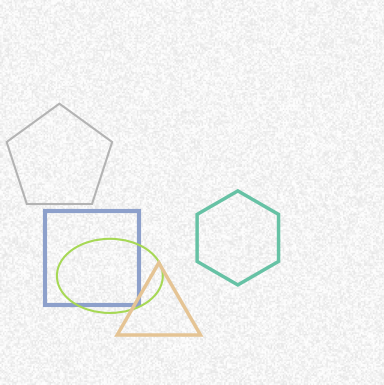[{"shape": "hexagon", "thickness": 2.5, "radius": 0.61, "center": [0.618, 0.382]}, {"shape": "square", "thickness": 3, "radius": 0.61, "center": [0.239, 0.33]}, {"shape": "oval", "thickness": 1.5, "radius": 0.69, "center": [0.285, 0.283]}, {"shape": "triangle", "thickness": 2.5, "radius": 0.63, "center": [0.413, 0.192]}, {"shape": "pentagon", "thickness": 1.5, "radius": 0.72, "center": [0.154, 0.587]}]